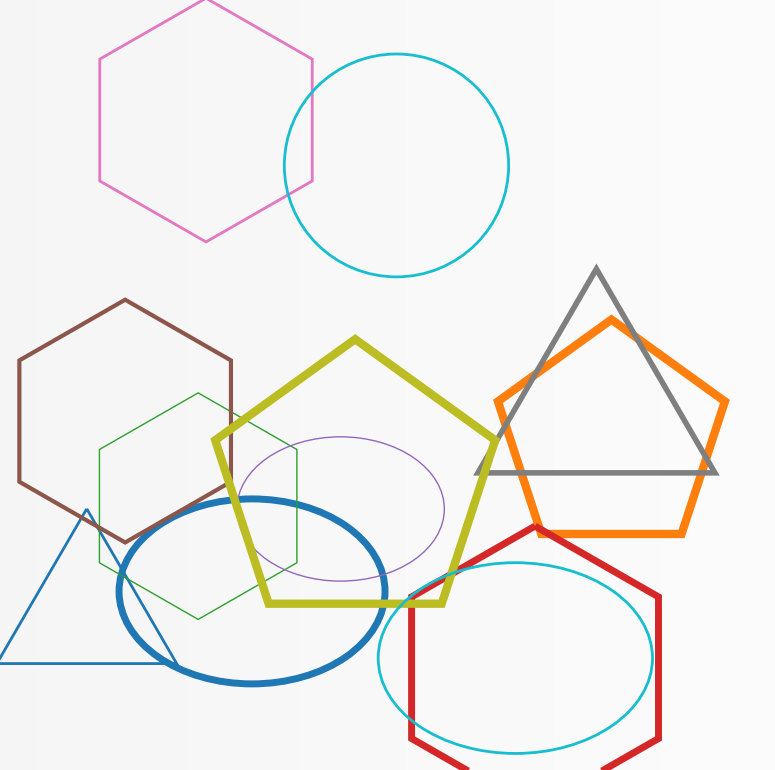[{"shape": "triangle", "thickness": 1, "radius": 0.67, "center": [0.112, 0.205]}, {"shape": "oval", "thickness": 2.5, "radius": 0.86, "center": [0.325, 0.232]}, {"shape": "pentagon", "thickness": 3, "radius": 0.77, "center": [0.789, 0.431]}, {"shape": "hexagon", "thickness": 0.5, "radius": 0.74, "center": [0.256, 0.343]}, {"shape": "hexagon", "thickness": 2.5, "radius": 0.92, "center": [0.69, 0.133]}, {"shape": "oval", "thickness": 0.5, "radius": 0.67, "center": [0.44, 0.339]}, {"shape": "hexagon", "thickness": 1.5, "radius": 0.79, "center": [0.162, 0.453]}, {"shape": "hexagon", "thickness": 1, "radius": 0.79, "center": [0.266, 0.844]}, {"shape": "triangle", "thickness": 2, "radius": 0.88, "center": [0.77, 0.474]}, {"shape": "pentagon", "thickness": 3, "radius": 0.95, "center": [0.458, 0.37]}, {"shape": "oval", "thickness": 1, "radius": 0.88, "center": [0.665, 0.145]}, {"shape": "circle", "thickness": 1, "radius": 0.72, "center": [0.512, 0.785]}]